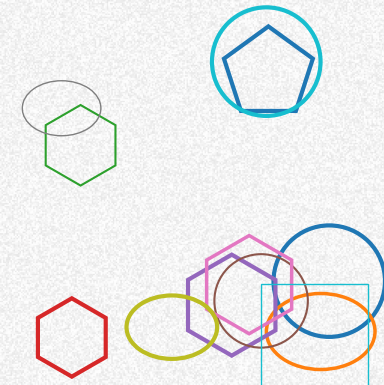[{"shape": "circle", "thickness": 3, "radius": 0.72, "center": [0.855, 0.27]}, {"shape": "pentagon", "thickness": 3, "radius": 0.61, "center": [0.697, 0.81]}, {"shape": "oval", "thickness": 2.5, "radius": 0.71, "center": [0.833, 0.139]}, {"shape": "hexagon", "thickness": 1.5, "radius": 0.52, "center": [0.209, 0.623]}, {"shape": "hexagon", "thickness": 3, "radius": 0.51, "center": [0.187, 0.123]}, {"shape": "hexagon", "thickness": 3, "radius": 0.66, "center": [0.602, 0.207]}, {"shape": "circle", "thickness": 1.5, "radius": 0.61, "center": [0.678, 0.218]}, {"shape": "hexagon", "thickness": 2.5, "radius": 0.64, "center": [0.647, 0.261]}, {"shape": "oval", "thickness": 1, "radius": 0.51, "center": [0.16, 0.719]}, {"shape": "oval", "thickness": 3, "radius": 0.59, "center": [0.446, 0.15]}, {"shape": "circle", "thickness": 3, "radius": 0.71, "center": [0.692, 0.84]}, {"shape": "square", "thickness": 1, "radius": 0.69, "center": [0.817, 0.123]}]